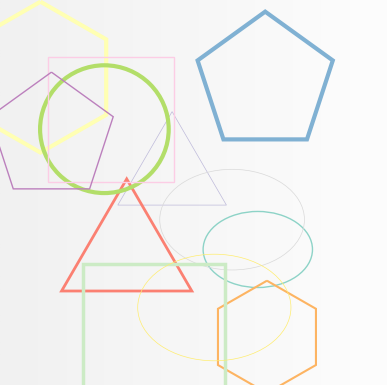[{"shape": "oval", "thickness": 1, "radius": 0.71, "center": [0.665, 0.352]}, {"shape": "hexagon", "thickness": 3, "radius": 0.98, "center": [0.104, 0.8]}, {"shape": "triangle", "thickness": 0.5, "radius": 0.81, "center": [0.444, 0.548]}, {"shape": "triangle", "thickness": 2, "radius": 0.97, "center": [0.327, 0.341]}, {"shape": "pentagon", "thickness": 3, "radius": 0.92, "center": [0.684, 0.786]}, {"shape": "hexagon", "thickness": 1.5, "radius": 0.73, "center": [0.689, 0.125]}, {"shape": "circle", "thickness": 3, "radius": 0.83, "center": [0.269, 0.664]}, {"shape": "square", "thickness": 1, "radius": 0.81, "center": [0.287, 0.689]}, {"shape": "oval", "thickness": 0.5, "radius": 0.93, "center": [0.599, 0.429]}, {"shape": "pentagon", "thickness": 1, "radius": 0.84, "center": [0.133, 0.645]}, {"shape": "square", "thickness": 2.5, "radius": 0.92, "center": [0.397, 0.131]}, {"shape": "oval", "thickness": 0.5, "radius": 0.99, "center": [0.553, 0.201]}]